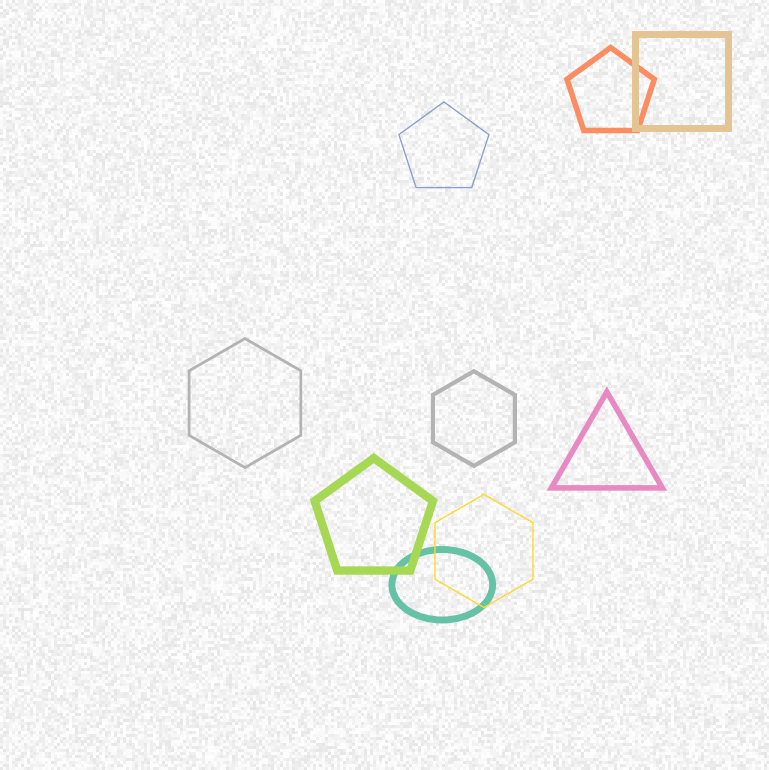[{"shape": "oval", "thickness": 2.5, "radius": 0.33, "center": [0.574, 0.241]}, {"shape": "pentagon", "thickness": 2, "radius": 0.3, "center": [0.793, 0.879]}, {"shape": "pentagon", "thickness": 0.5, "radius": 0.31, "center": [0.577, 0.806]}, {"shape": "triangle", "thickness": 2, "radius": 0.42, "center": [0.788, 0.408]}, {"shape": "pentagon", "thickness": 3, "radius": 0.4, "center": [0.485, 0.324]}, {"shape": "hexagon", "thickness": 0.5, "radius": 0.37, "center": [0.629, 0.285]}, {"shape": "square", "thickness": 2.5, "radius": 0.3, "center": [0.885, 0.895]}, {"shape": "hexagon", "thickness": 1.5, "radius": 0.31, "center": [0.615, 0.456]}, {"shape": "hexagon", "thickness": 1, "radius": 0.42, "center": [0.318, 0.477]}]